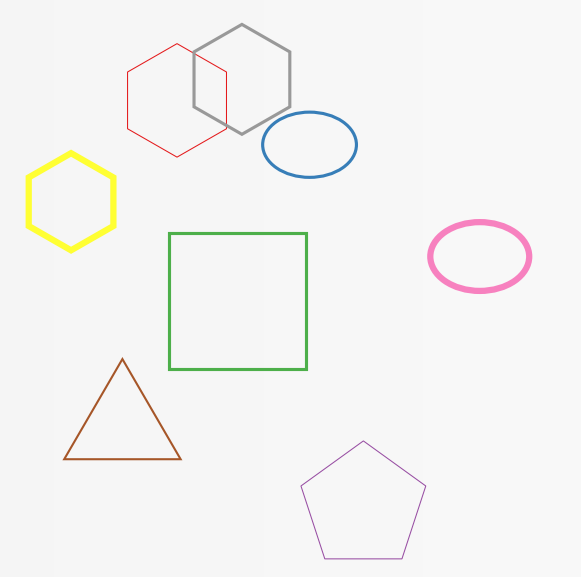[{"shape": "hexagon", "thickness": 0.5, "radius": 0.49, "center": [0.305, 0.825]}, {"shape": "oval", "thickness": 1.5, "radius": 0.4, "center": [0.533, 0.748]}, {"shape": "square", "thickness": 1.5, "radius": 0.59, "center": [0.408, 0.478]}, {"shape": "pentagon", "thickness": 0.5, "radius": 0.56, "center": [0.625, 0.123]}, {"shape": "hexagon", "thickness": 3, "radius": 0.42, "center": [0.122, 0.65]}, {"shape": "triangle", "thickness": 1, "radius": 0.58, "center": [0.211, 0.262]}, {"shape": "oval", "thickness": 3, "radius": 0.43, "center": [0.825, 0.555]}, {"shape": "hexagon", "thickness": 1.5, "radius": 0.48, "center": [0.416, 0.862]}]